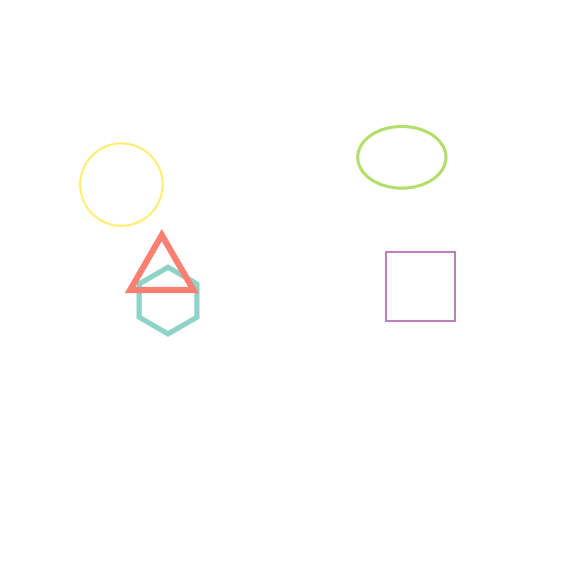[{"shape": "hexagon", "thickness": 2.5, "radius": 0.29, "center": [0.291, 0.479]}, {"shape": "triangle", "thickness": 3, "radius": 0.32, "center": [0.28, 0.529]}, {"shape": "oval", "thickness": 1.5, "radius": 0.38, "center": [0.696, 0.727]}, {"shape": "square", "thickness": 1, "radius": 0.3, "center": [0.728, 0.503]}, {"shape": "circle", "thickness": 1, "radius": 0.36, "center": [0.21, 0.679]}]